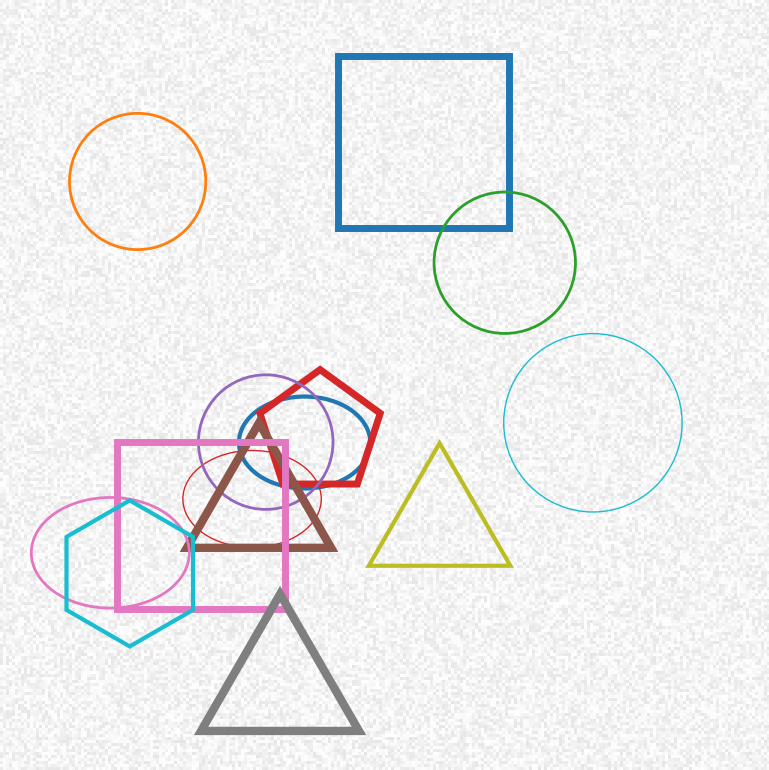[{"shape": "oval", "thickness": 1.5, "radius": 0.43, "center": [0.396, 0.425]}, {"shape": "square", "thickness": 2.5, "radius": 0.56, "center": [0.55, 0.816]}, {"shape": "circle", "thickness": 1, "radius": 0.44, "center": [0.179, 0.764]}, {"shape": "circle", "thickness": 1, "radius": 0.46, "center": [0.656, 0.659]}, {"shape": "pentagon", "thickness": 2.5, "radius": 0.41, "center": [0.416, 0.438]}, {"shape": "oval", "thickness": 0.5, "radius": 0.45, "center": [0.327, 0.352]}, {"shape": "circle", "thickness": 1, "radius": 0.44, "center": [0.345, 0.426]}, {"shape": "triangle", "thickness": 3, "radius": 0.54, "center": [0.336, 0.343]}, {"shape": "oval", "thickness": 1, "radius": 0.51, "center": [0.143, 0.282]}, {"shape": "square", "thickness": 2.5, "radius": 0.54, "center": [0.261, 0.318]}, {"shape": "triangle", "thickness": 3, "radius": 0.59, "center": [0.364, 0.11]}, {"shape": "triangle", "thickness": 1.5, "radius": 0.53, "center": [0.571, 0.318]}, {"shape": "hexagon", "thickness": 1.5, "radius": 0.47, "center": [0.168, 0.255]}, {"shape": "circle", "thickness": 0.5, "radius": 0.58, "center": [0.77, 0.451]}]